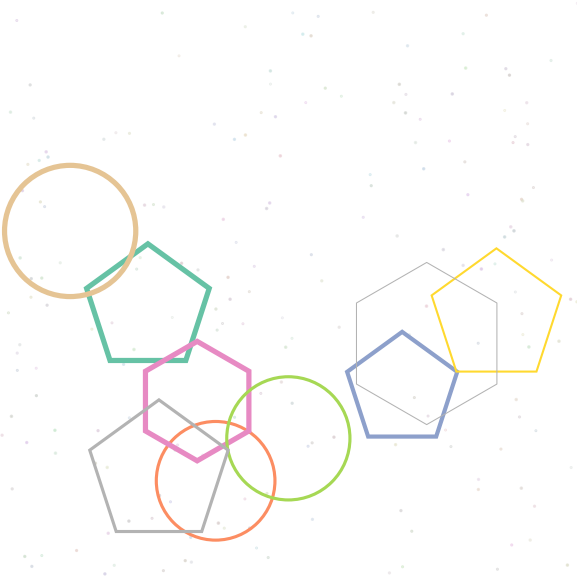[{"shape": "pentagon", "thickness": 2.5, "radius": 0.56, "center": [0.256, 0.465]}, {"shape": "circle", "thickness": 1.5, "radius": 0.51, "center": [0.373, 0.167]}, {"shape": "pentagon", "thickness": 2, "radius": 0.5, "center": [0.696, 0.324]}, {"shape": "hexagon", "thickness": 2.5, "radius": 0.52, "center": [0.341, 0.305]}, {"shape": "circle", "thickness": 1.5, "radius": 0.53, "center": [0.499, 0.24]}, {"shape": "pentagon", "thickness": 1, "radius": 0.59, "center": [0.86, 0.451]}, {"shape": "circle", "thickness": 2.5, "radius": 0.57, "center": [0.121, 0.599]}, {"shape": "pentagon", "thickness": 1.5, "radius": 0.63, "center": [0.275, 0.181]}, {"shape": "hexagon", "thickness": 0.5, "radius": 0.7, "center": [0.739, 0.404]}]